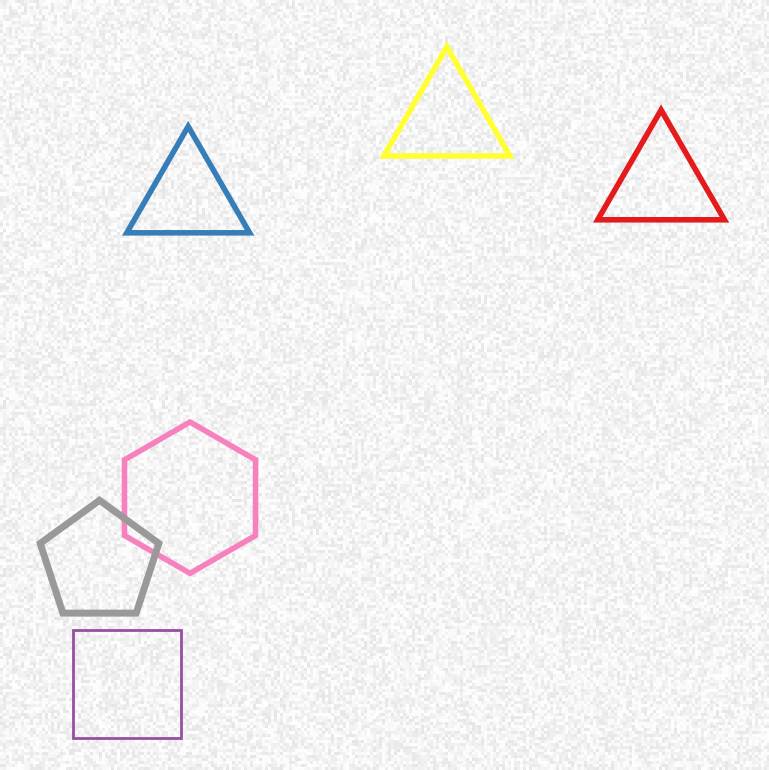[{"shape": "triangle", "thickness": 2, "radius": 0.48, "center": [0.859, 0.762]}, {"shape": "triangle", "thickness": 2, "radius": 0.46, "center": [0.244, 0.744]}, {"shape": "square", "thickness": 1, "radius": 0.35, "center": [0.165, 0.112]}, {"shape": "triangle", "thickness": 2, "radius": 0.47, "center": [0.58, 0.845]}, {"shape": "hexagon", "thickness": 2, "radius": 0.49, "center": [0.247, 0.354]}, {"shape": "pentagon", "thickness": 2.5, "radius": 0.4, "center": [0.129, 0.269]}]